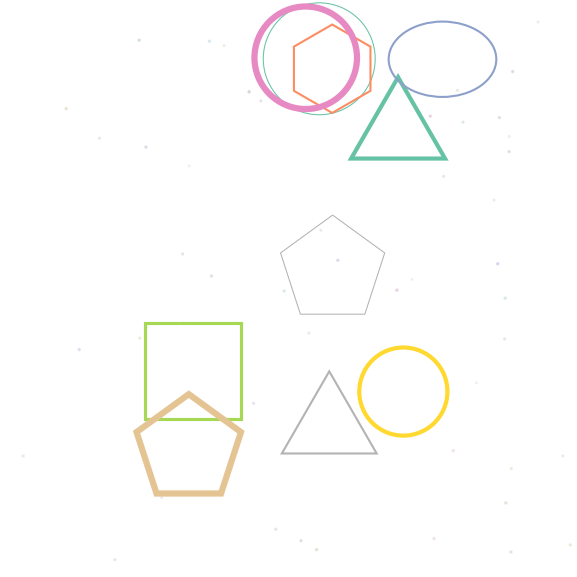[{"shape": "circle", "thickness": 0.5, "radius": 0.48, "center": [0.553, 0.897]}, {"shape": "triangle", "thickness": 2, "radius": 0.47, "center": [0.689, 0.772]}, {"shape": "hexagon", "thickness": 1, "radius": 0.38, "center": [0.575, 0.88]}, {"shape": "oval", "thickness": 1, "radius": 0.47, "center": [0.766, 0.897]}, {"shape": "circle", "thickness": 3, "radius": 0.44, "center": [0.529, 0.899]}, {"shape": "square", "thickness": 1.5, "radius": 0.41, "center": [0.335, 0.357]}, {"shape": "circle", "thickness": 2, "radius": 0.38, "center": [0.698, 0.321]}, {"shape": "pentagon", "thickness": 3, "radius": 0.48, "center": [0.327, 0.222]}, {"shape": "triangle", "thickness": 1, "radius": 0.47, "center": [0.57, 0.261]}, {"shape": "pentagon", "thickness": 0.5, "radius": 0.47, "center": [0.576, 0.532]}]